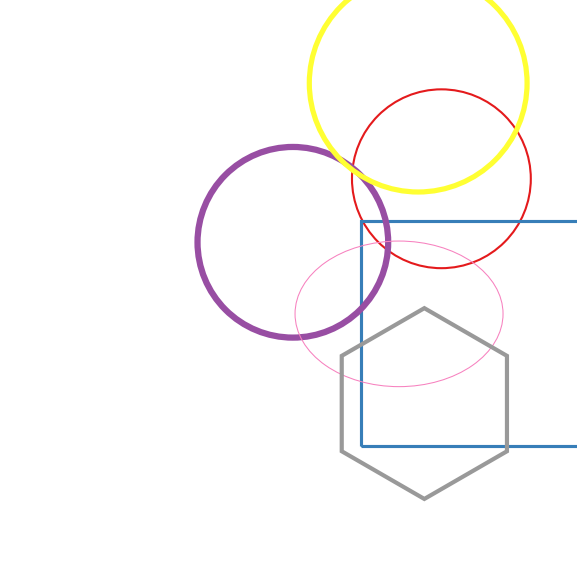[{"shape": "circle", "thickness": 1, "radius": 0.77, "center": [0.764, 0.69]}, {"shape": "square", "thickness": 1.5, "radius": 0.98, "center": [0.821, 0.422]}, {"shape": "circle", "thickness": 3, "radius": 0.83, "center": [0.507, 0.58]}, {"shape": "circle", "thickness": 2.5, "radius": 0.94, "center": [0.724, 0.855]}, {"shape": "oval", "thickness": 0.5, "radius": 0.9, "center": [0.691, 0.456]}, {"shape": "hexagon", "thickness": 2, "radius": 0.83, "center": [0.735, 0.3]}]